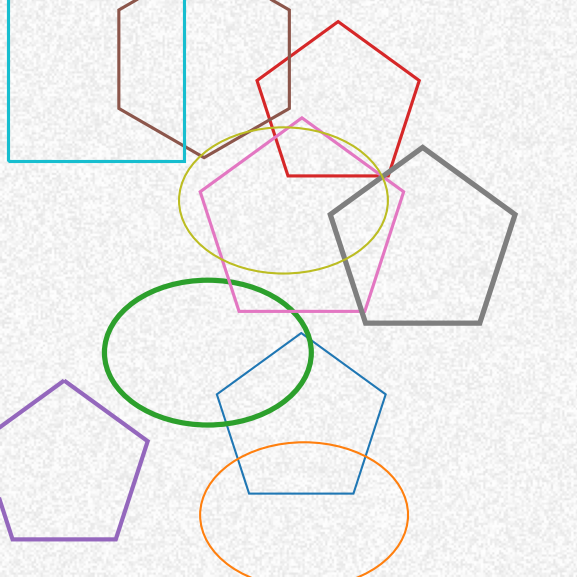[{"shape": "pentagon", "thickness": 1, "radius": 0.77, "center": [0.522, 0.269]}, {"shape": "oval", "thickness": 1, "radius": 0.9, "center": [0.527, 0.107]}, {"shape": "oval", "thickness": 2.5, "radius": 0.9, "center": [0.36, 0.389]}, {"shape": "pentagon", "thickness": 1.5, "radius": 0.74, "center": [0.586, 0.814]}, {"shape": "pentagon", "thickness": 2, "radius": 0.76, "center": [0.111, 0.188]}, {"shape": "hexagon", "thickness": 1.5, "radius": 0.85, "center": [0.353, 0.897]}, {"shape": "pentagon", "thickness": 1.5, "radius": 0.93, "center": [0.523, 0.61]}, {"shape": "pentagon", "thickness": 2.5, "radius": 0.84, "center": [0.732, 0.576]}, {"shape": "oval", "thickness": 1, "radius": 0.9, "center": [0.491, 0.652]}, {"shape": "square", "thickness": 1.5, "radius": 0.76, "center": [0.166, 0.873]}]